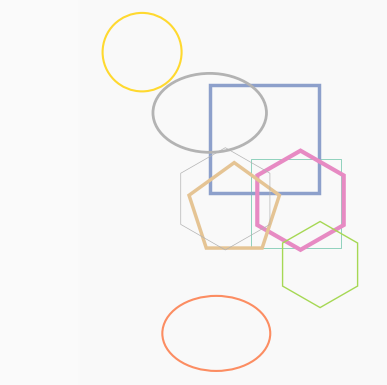[{"shape": "square", "thickness": 0.5, "radius": 0.58, "center": [0.764, 0.472]}, {"shape": "oval", "thickness": 1.5, "radius": 0.7, "center": [0.558, 0.134]}, {"shape": "square", "thickness": 2.5, "radius": 0.7, "center": [0.682, 0.639]}, {"shape": "hexagon", "thickness": 3, "radius": 0.64, "center": [0.775, 0.48]}, {"shape": "hexagon", "thickness": 1, "radius": 0.56, "center": [0.826, 0.313]}, {"shape": "circle", "thickness": 1.5, "radius": 0.51, "center": [0.367, 0.865]}, {"shape": "pentagon", "thickness": 2.5, "radius": 0.61, "center": [0.604, 0.455]}, {"shape": "oval", "thickness": 2, "radius": 0.73, "center": [0.541, 0.707]}, {"shape": "hexagon", "thickness": 0.5, "radius": 0.66, "center": [0.581, 0.484]}]